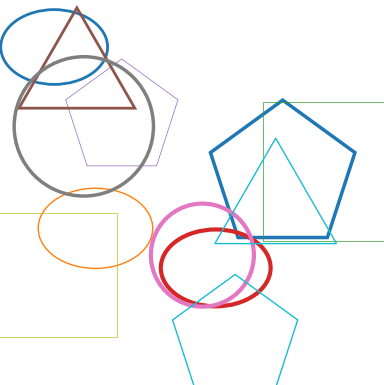[{"shape": "pentagon", "thickness": 2.5, "radius": 0.99, "center": [0.734, 0.543]}, {"shape": "oval", "thickness": 2, "radius": 0.69, "center": [0.141, 0.878]}, {"shape": "oval", "thickness": 1, "radius": 0.74, "center": [0.248, 0.407]}, {"shape": "square", "thickness": 0.5, "radius": 0.91, "center": [0.863, 0.554]}, {"shape": "oval", "thickness": 3, "radius": 0.71, "center": [0.56, 0.304]}, {"shape": "pentagon", "thickness": 0.5, "radius": 0.77, "center": [0.316, 0.693]}, {"shape": "triangle", "thickness": 2, "radius": 0.87, "center": [0.2, 0.806]}, {"shape": "circle", "thickness": 3, "radius": 0.67, "center": [0.526, 0.337]}, {"shape": "circle", "thickness": 2.5, "radius": 0.9, "center": [0.218, 0.672]}, {"shape": "square", "thickness": 0.5, "radius": 0.81, "center": [0.143, 0.285]}, {"shape": "triangle", "thickness": 1, "radius": 0.91, "center": [0.716, 0.459]}, {"shape": "pentagon", "thickness": 1, "radius": 0.85, "center": [0.611, 0.116]}]